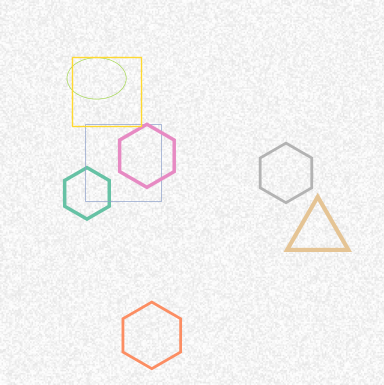[{"shape": "hexagon", "thickness": 2.5, "radius": 0.33, "center": [0.226, 0.498]}, {"shape": "hexagon", "thickness": 2, "radius": 0.43, "center": [0.394, 0.129]}, {"shape": "square", "thickness": 0.5, "radius": 0.5, "center": [0.32, 0.578]}, {"shape": "hexagon", "thickness": 2.5, "radius": 0.41, "center": [0.382, 0.595]}, {"shape": "oval", "thickness": 0.5, "radius": 0.38, "center": [0.251, 0.796]}, {"shape": "square", "thickness": 1, "radius": 0.44, "center": [0.277, 0.762]}, {"shape": "triangle", "thickness": 3, "radius": 0.46, "center": [0.825, 0.397]}, {"shape": "hexagon", "thickness": 2, "radius": 0.39, "center": [0.743, 0.551]}]